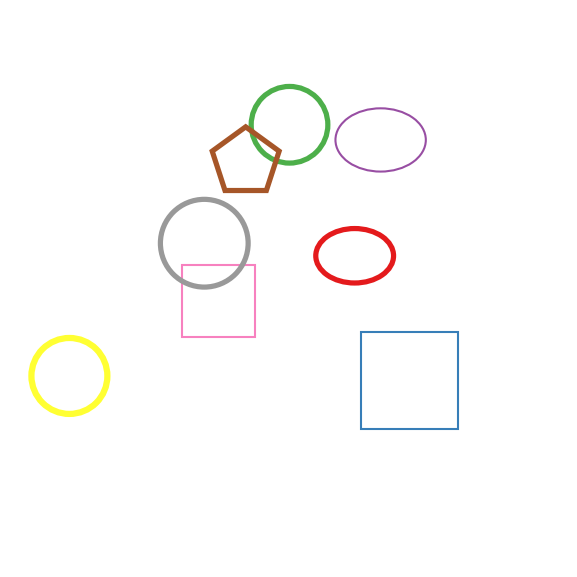[{"shape": "oval", "thickness": 2.5, "radius": 0.34, "center": [0.614, 0.556]}, {"shape": "square", "thickness": 1, "radius": 0.42, "center": [0.71, 0.341]}, {"shape": "circle", "thickness": 2.5, "radius": 0.33, "center": [0.501, 0.783]}, {"shape": "oval", "thickness": 1, "radius": 0.39, "center": [0.659, 0.757]}, {"shape": "circle", "thickness": 3, "radius": 0.33, "center": [0.12, 0.348]}, {"shape": "pentagon", "thickness": 2.5, "radius": 0.3, "center": [0.425, 0.719]}, {"shape": "square", "thickness": 1, "radius": 0.31, "center": [0.378, 0.478]}, {"shape": "circle", "thickness": 2.5, "radius": 0.38, "center": [0.354, 0.578]}]